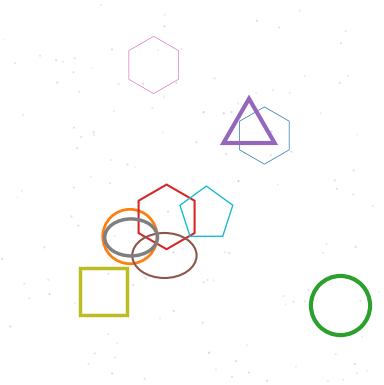[{"shape": "hexagon", "thickness": 0.5, "radius": 0.37, "center": [0.687, 0.648]}, {"shape": "circle", "thickness": 2, "radius": 0.35, "center": [0.338, 0.386]}, {"shape": "circle", "thickness": 3, "radius": 0.38, "center": [0.884, 0.206]}, {"shape": "hexagon", "thickness": 1.5, "radius": 0.42, "center": [0.433, 0.437]}, {"shape": "triangle", "thickness": 3, "radius": 0.38, "center": [0.647, 0.667]}, {"shape": "oval", "thickness": 1.5, "radius": 0.42, "center": [0.427, 0.336]}, {"shape": "hexagon", "thickness": 0.5, "radius": 0.37, "center": [0.399, 0.831]}, {"shape": "oval", "thickness": 2.5, "radius": 0.34, "center": [0.34, 0.383]}, {"shape": "square", "thickness": 2.5, "radius": 0.3, "center": [0.268, 0.242]}, {"shape": "pentagon", "thickness": 1, "radius": 0.36, "center": [0.536, 0.445]}]